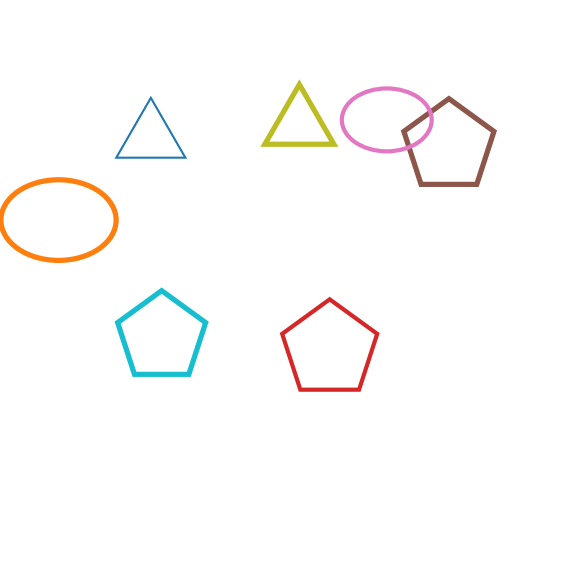[{"shape": "triangle", "thickness": 1, "radius": 0.35, "center": [0.261, 0.761]}, {"shape": "oval", "thickness": 2.5, "radius": 0.5, "center": [0.101, 0.618]}, {"shape": "pentagon", "thickness": 2, "radius": 0.43, "center": [0.571, 0.394]}, {"shape": "pentagon", "thickness": 2.5, "radius": 0.41, "center": [0.777, 0.746]}, {"shape": "oval", "thickness": 2, "radius": 0.39, "center": [0.67, 0.792]}, {"shape": "triangle", "thickness": 2.5, "radius": 0.35, "center": [0.518, 0.784]}, {"shape": "pentagon", "thickness": 2.5, "radius": 0.4, "center": [0.28, 0.416]}]